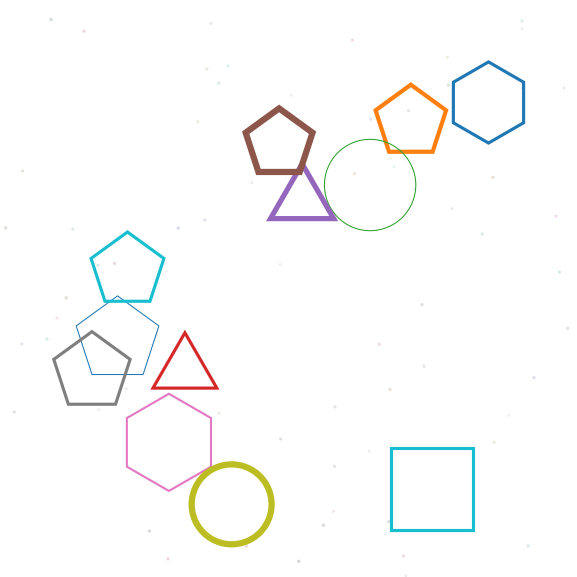[{"shape": "pentagon", "thickness": 0.5, "radius": 0.38, "center": [0.204, 0.412]}, {"shape": "hexagon", "thickness": 1.5, "radius": 0.35, "center": [0.846, 0.822]}, {"shape": "pentagon", "thickness": 2, "radius": 0.32, "center": [0.711, 0.788]}, {"shape": "circle", "thickness": 0.5, "radius": 0.4, "center": [0.641, 0.679]}, {"shape": "triangle", "thickness": 1.5, "radius": 0.32, "center": [0.32, 0.359]}, {"shape": "triangle", "thickness": 2.5, "radius": 0.32, "center": [0.523, 0.652]}, {"shape": "pentagon", "thickness": 3, "radius": 0.3, "center": [0.483, 0.751]}, {"shape": "hexagon", "thickness": 1, "radius": 0.42, "center": [0.293, 0.233]}, {"shape": "pentagon", "thickness": 1.5, "radius": 0.35, "center": [0.159, 0.355]}, {"shape": "circle", "thickness": 3, "radius": 0.35, "center": [0.401, 0.126]}, {"shape": "pentagon", "thickness": 1.5, "radius": 0.33, "center": [0.221, 0.531]}, {"shape": "square", "thickness": 1.5, "radius": 0.35, "center": [0.748, 0.153]}]